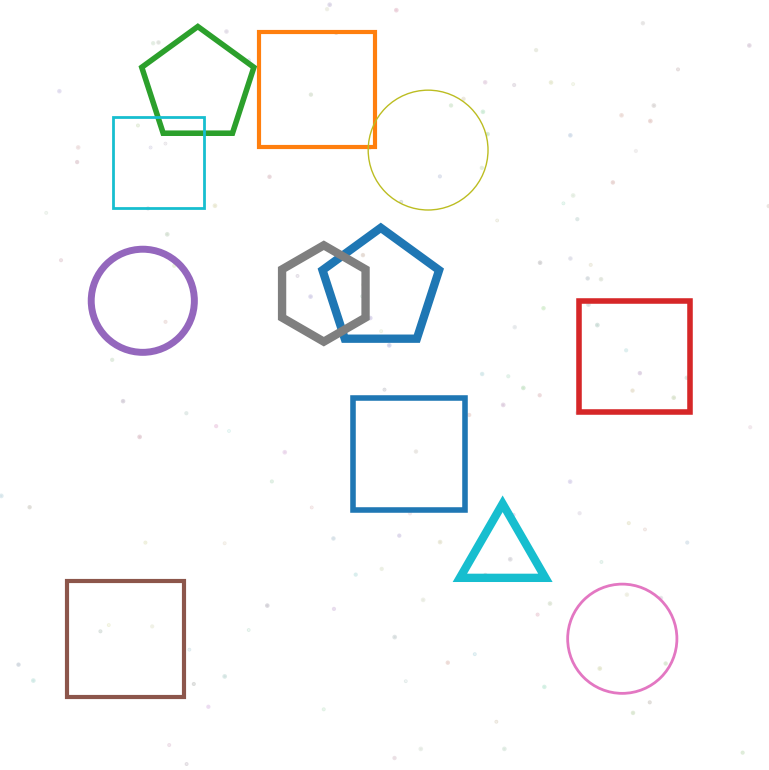[{"shape": "pentagon", "thickness": 3, "radius": 0.4, "center": [0.495, 0.625]}, {"shape": "square", "thickness": 2, "radius": 0.36, "center": [0.531, 0.41]}, {"shape": "square", "thickness": 1.5, "radius": 0.38, "center": [0.411, 0.884]}, {"shape": "pentagon", "thickness": 2, "radius": 0.38, "center": [0.257, 0.889]}, {"shape": "square", "thickness": 2, "radius": 0.36, "center": [0.824, 0.537]}, {"shape": "circle", "thickness": 2.5, "radius": 0.33, "center": [0.185, 0.609]}, {"shape": "square", "thickness": 1.5, "radius": 0.38, "center": [0.163, 0.17]}, {"shape": "circle", "thickness": 1, "radius": 0.35, "center": [0.808, 0.17]}, {"shape": "hexagon", "thickness": 3, "radius": 0.31, "center": [0.421, 0.619]}, {"shape": "circle", "thickness": 0.5, "radius": 0.39, "center": [0.556, 0.805]}, {"shape": "triangle", "thickness": 3, "radius": 0.32, "center": [0.653, 0.282]}, {"shape": "square", "thickness": 1, "radius": 0.3, "center": [0.206, 0.789]}]